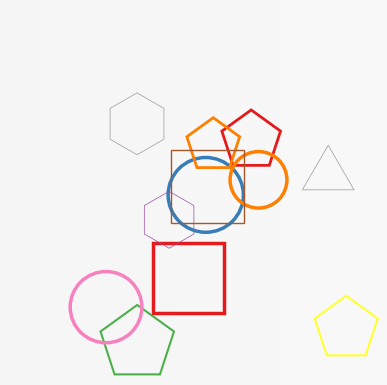[{"shape": "pentagon", "thickness": 2, "radius": 0.4, "center": [0.648, 0.635]}, {"shape": "square", "thickness": 2.5, "radius": 0.45, "center": [0.487, 0.278]}, {"shape": "circle", "thickness": 2.5, "radius": 0.49, "center": [0.531, 0.494]}, {"shape": "pentagon", "thickness": 1.5, "radius": 0.5, "center": [0.354, 0.108]}, {"shape": "hexagon", "thickness": 0.5, "radius": 0.37, "center": [0.436, 0.429]}, {"shape": "pentagon", "thickness": 2, "radius": 0.36, "center": [0.55, 0.623]}, {"shape": "circle", "thickness": 2.5, "radius": 0.37, "center": [0.667, 0.533]}, {"shape": "pentagon", "thickness": 1.5, "radius": 0.43, "center": [0.893, 0.146]}, {"shape": "square", "thickness": 1, "radius": 0.47, "center": [0.536, 0.516]}, {"shape": "circle", "thickness": 2.5, "radius": 0.46, "center": [0.274, 0.202]}, {"shape": "hexagon", "thickness": 0.5, "radius": 0.4, "center": [0.354, 0.678]}, {"shape": "triangle", "thickness": 0.5, "radius": 0.39, "center": [0.847, 0.546]}]